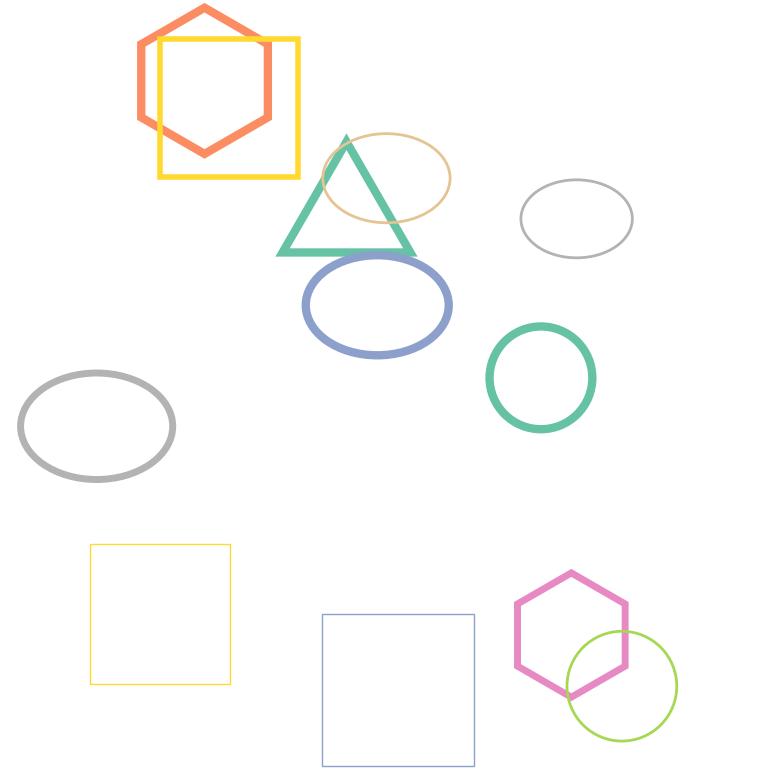[{"shape": "circle", "thickness": 3, "radius": 0.33, "center": [0.703, 0.509]}, {"shape": "triangle", "thickness": 3, "radius": 0.48, "center": [0.45, 0.72]}, {"shape": "hexagon", "thickness": 3, "radius": 0.47, "center": [0.266, 0.895]}, {"shape": "oval", "thickness": 3, "radius": 0.46, "center": [0.49, 0.604]}, {"shape": "square", "thickness": 0.5, "radius": 0.49, "center": [0.517, 0.104]}, {"shape": "hexagon", "thickness": 2.5, "radius": 0.4, "center": [0.742, 0.175]}, {"shape": "circle", "thickness": 1, "radius": 0.36, "center": [0.808, 0.109]}, {"shape": "square", "thickness": 2, "radius": 0.45, "center": [0.298, 0.859]}, {"shape": "square", "thickness": 0.5, "radius": 0.46, "center": [0.208, 0.202]}, {"shape": "oval", "thickness": 1, "radius": 0.41, "center": [0.502, 0.769]}, {"shape": "oval", "thickness": 2.5, "radius": 0.49, "center": [0.126, 0.446]}, {"shape": "oval", "thickness": 1, "radius": 0.36, "center": [0.749, 0.716]}]